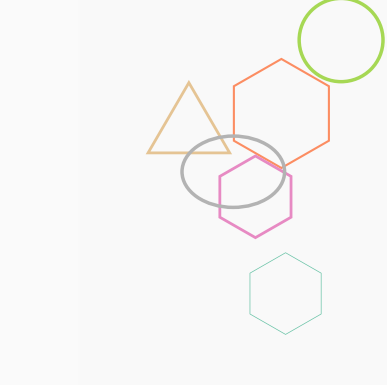[{"shape": "hexagon", "thickness": 0.5, "radius": 0.53, "center": [0.737, 0.237]}, {"shape": "hexagon", "thickness": 1.5, "radius": 0.71, "center": [0.726, 0.705]}, {"shape": "hexagon", "thickness": 2, "radius": 0.53, "center": [0.659, 0.489]}, {"shape": "circle", "thickness": 2.5, "radius": 0.54, "center": [0.88, 0.896]}, {"shape": "triangle", "thickness": 2, "radius": 0.61, "center": [0.487, 0.664]}, {"shape": "oval", "thickness": 2.5, "radius": 0.66, "center": [0.602, 0.554]}]